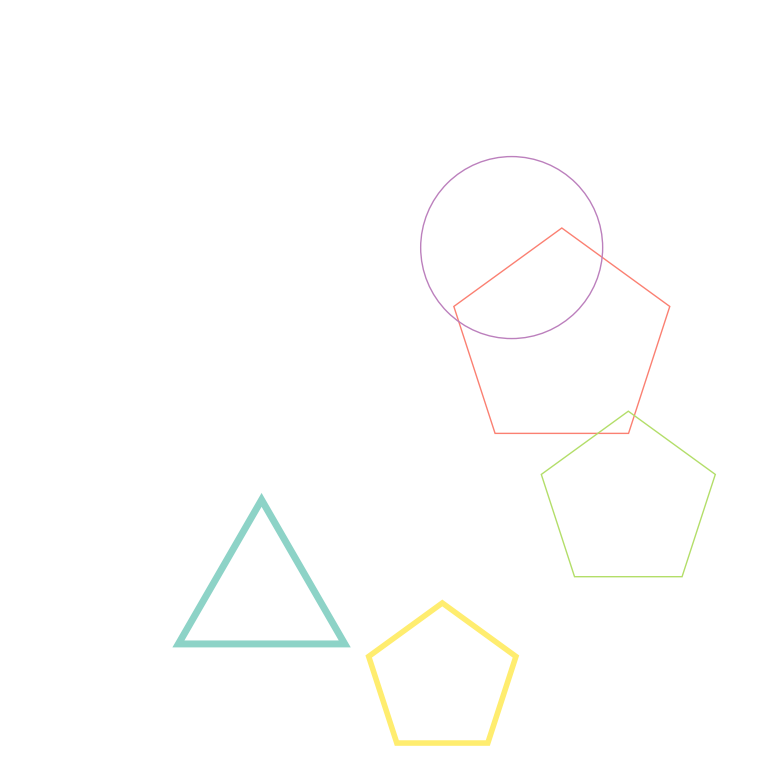[{"shape": "triangle", "thickness": 2.5, "radius": 0.62, "center": [0.34, 0.226]}, {"shape": "pentagon", "thickness": 0.5, "radius": 0.74, "center": [0.73, 0.556]}, {"shape": "pentagon", "thickness": 0.5, "radius": 0.59, "center": [0.816, 0.347]}, {"shape": "circle", "thickness": 0.5, "radius": 0.59, "center": [0.664, 0.678]}, {"shape": "pentagon", "thickness": 2, "radius": 0.5, "center": [0.574, 0.116]}]